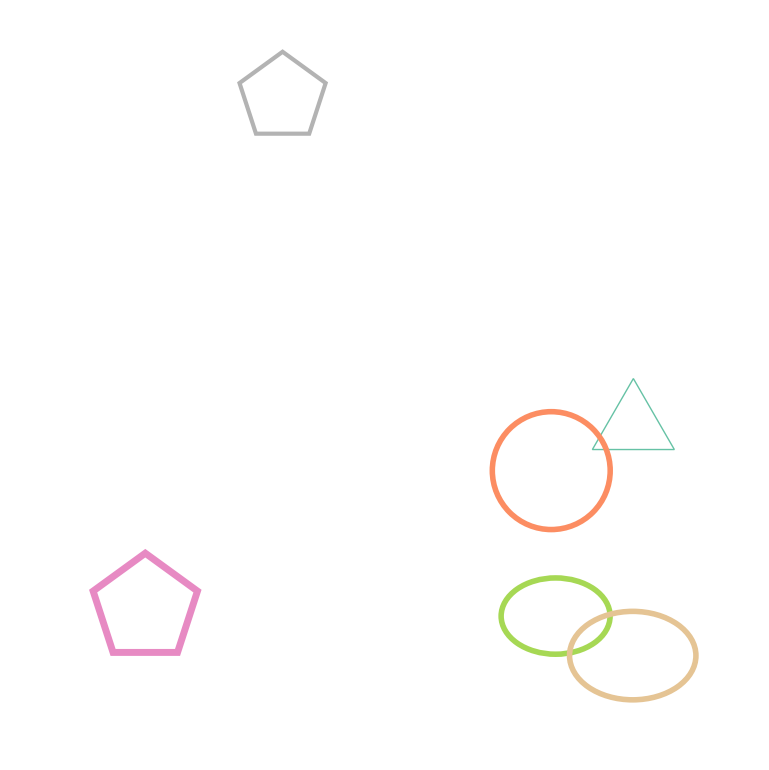[{"shape": "triangle", "thickness": 0.5, "radius": 0.31, "center": [0.823, 0.447]}, {"shape": "circle", "thickness": 2, "radius": 0.38, "center": [0.716, 0.389]}, {"shape": "pentagon", "thickness": 2.5, "radius": 0.36, "center": [0.189, 0.21]}, {"shape": "oval", "thickness": 2, "radius": 0.35, "center": [0.722, 0.2]}, {"shape": "oval", "thickness": 2, "radius": 0.41, "center": [0.822, 0.149]}, {"shape": "pentagon", "thickness": 1.5, "radius": 0.29, "center": [0.367, 0.874]}]